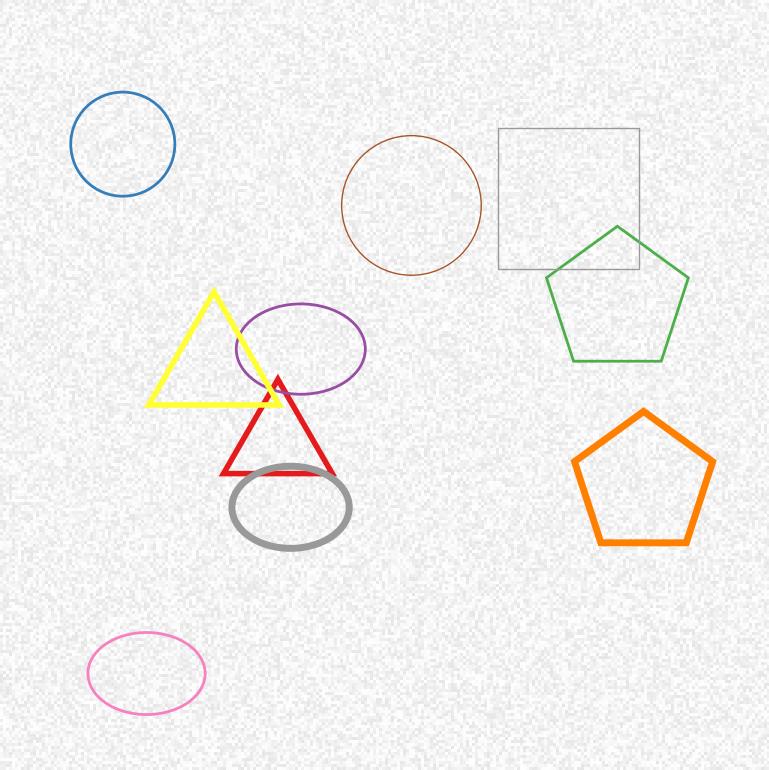[{"shape": "triangle", "thickness": 2, "radius": 0.41, "center": [0.361, 0.426]}, {"shape": "circle", "thickness": 1, "radius": 0.34, "center": [0.159, 0.813]}, {"shape": "pentagon", "thickness": 1, "radius": 0.48, "center": [0.802, 0.609]}, {"shape": "oval", "thickness": 1, "radius": 0.42, "center": [0.391, 0.547]}, {"shape": "pentagon", "thickness": 2.5, "radius": 0.47, "center": [0.836, 0.371]}, {"shape": "triangle", "thickness": 2, "radius": 0.49, "center": [0.278, 0.523]}, {"shape": "circle", "thickness": 0.5, "radius": 0.45, "center": [0.534, 0.733]}, {"shape": "oval", "thickness": 1, "radius": 0.38, "center": [0.19, 0.125]}, {"shape": "oval", "thickness": 2.5, "radius": 0.38, "center": [0.377, 0.341]}, {"shape": "square", "thickness": 0.5, "radius": 0.46, "center": [0.738, 0.742]}]